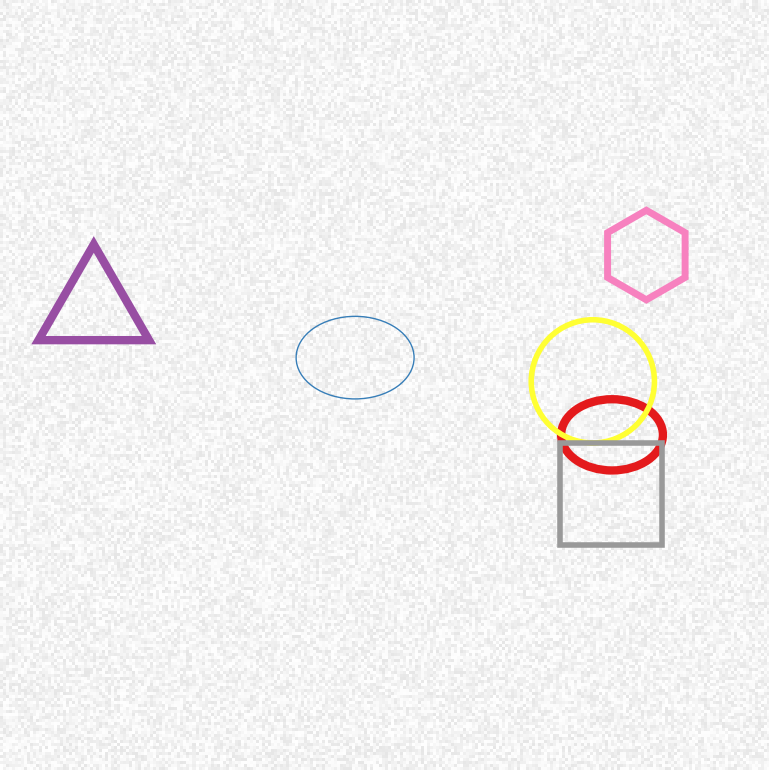[{"shape": "oval", "thickness": 3, "radius": 0.33, "center": [0.795, 0.435]}, {"shape": "oval", "thickness": 0.5, "radius": 0.38, "center": [0.461, 0.536]}, {"shape": "triangle", "thickness": 3, "radius": 0.41, "center": [0.122, 0.6]}, {"shape": "circle", "thickness": 2, "radius": 0.4, "center": [0.77, 0.505]}, {"shape": "hexagon", "thickness": 2.5, "radius": 0.29, "center": [0.839, 0.669]}, {"shape": "square", "thickness": 2, "radius": 0.33, "center": [0.794, 0.358]}]